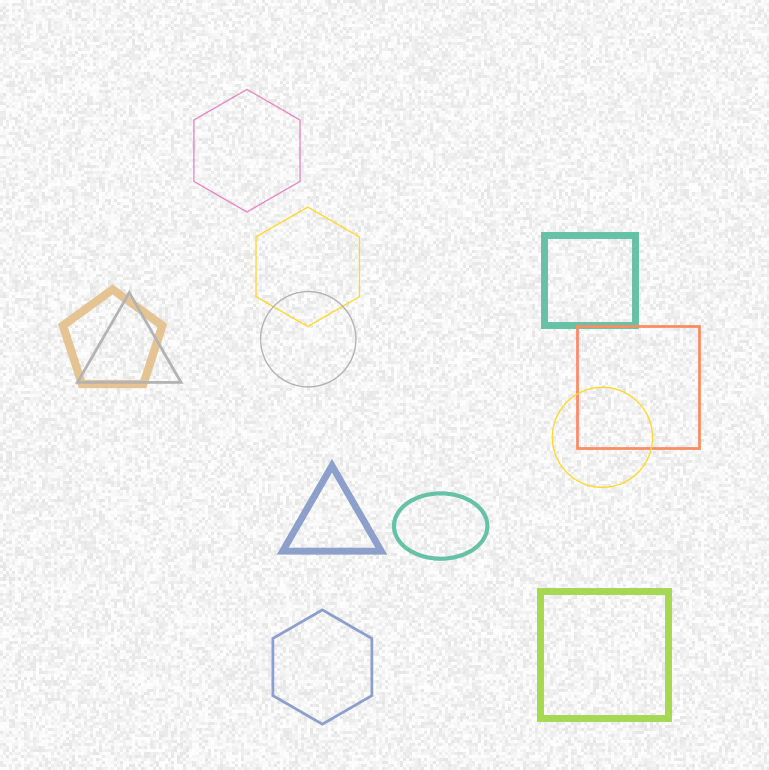[{"shape": "square", "thickness": 2.5, "radius": 0.29, "center": [0.765, 0.636]}, {"shape": "oval", "thickness": 1.5, "radius": 0.3, "center": [0.572, 0.317]}, {"shape": "square", "thickness": 1, "radius": 0.4, "center": [0.828, 0.497]}, {"shape": "hexagon", "thickness": 1, "radius": 0.37, "center": [0.419, 0.134]}, {"shape": "triangle", "thickness": 2.5, "radius": 0.37, "center": [0.431, 0.321]}, {"shape": "hexagon", "thickness": 0.5, "radius": 0.4, "center": [0.321, 0.804]}, {"shape": "square", "thickness": 2.5, "radius": 0.41, "center": [0.785, 0.15]}, {"shape": "hexagon", "thickness": 0.5, "radius": 0.39, "center": [0.4, 0.654]}, {"shape": "circle", "thickness": 0.5, "radius": 0.33, "center": [0.782, 0.432]}, {"shape": "pentagon", "thickness": 3, "radius": 0.34, "center": [0.146, 0.556]}, {"shape": "circle", "thickness": 0.5, "radius": 0.31, "center": [0.4, 0.559]}, {"shape": "triangle", "thickness": 1, "radius": 0.39, "center": [0.168, 0.542]}]